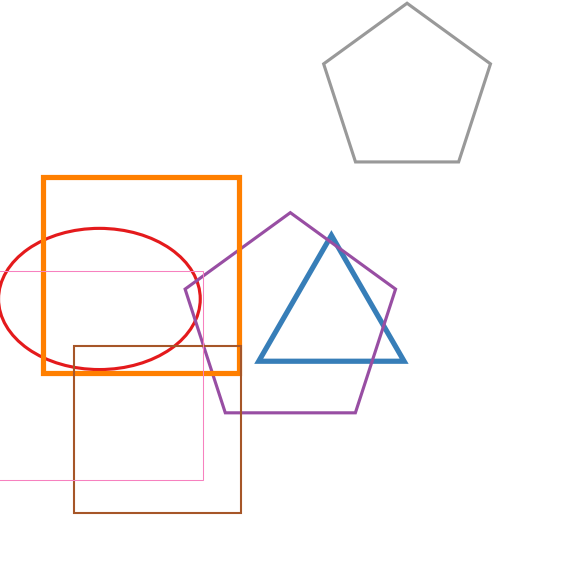[{"shape": "oval", "thickness": 1.5, "radius": 0.87, "center": [0.172, 0.481]}, {"shape": "triangle", "thickness": 2.5, "radius": 0.73, "center": [0.574, 0.446]}, {"shape": "pentagon", "thickness": 1.5, "radius": 0.96, "center": [0.503, 0.439]}, {"shape": "square", "thickness": 2.5, "radius": 0.85, "center": [0.244, 0.523]}, {"shape": "square", "thickness": 1, "radius": 0.72, "center": [0.273, 0.255]}, {"shape": "square", "thickness": 0.5, "radius": 0.9, "center": [0.17, 0.349]}, {"shape": "pentagon", "thickness": 1.5, "radius": 0.76, "center": [0.705, 0.842]}]